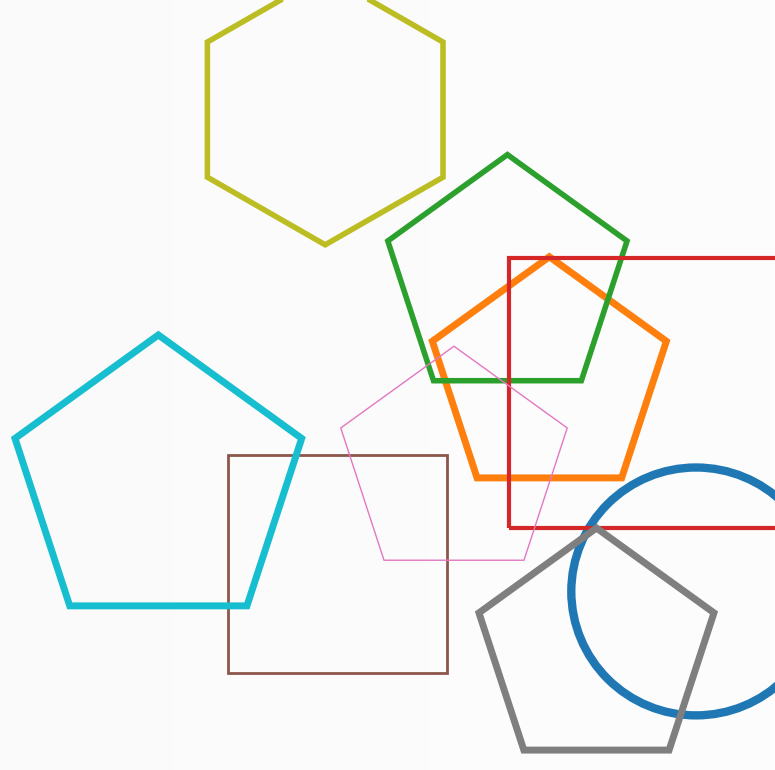[{"shape": "circle", "thickness": 3, "radius": 0.8, "center": [0.898, 0.232]}, {"shape": "pentagon", "thickness": 2.5, "radius": 0.79, "center": [0.709, 0.508]}, {"shape": "pentagon", "thickness": 2, "radius": 0.81, "center": [0.655, 0.637]}, {"shape": "square", "thickness": 1.5, "radius": 0.88, "center": [0.832, 0.49]}, {"shape": "square", "thickness": 1, "radius": 0.71, "center": [0.435, 0.267]}, {"shape": "pentagon", "thickness": 0.5, "radius": 0.77, "center": [0.586, 0.397]}, {"shape": "pentagon", "thickness": 2.5, "radius": 0.8, "center": [0.77, 0.155]}, {"shape": "hexagon", "thickness": 2, "radius": 0.88, "center": [0.42, 0.858]}, {"shape": "pentagon", "thickness": 2.5, "radius": 0.97, "center": [0.204, 0.371]}]